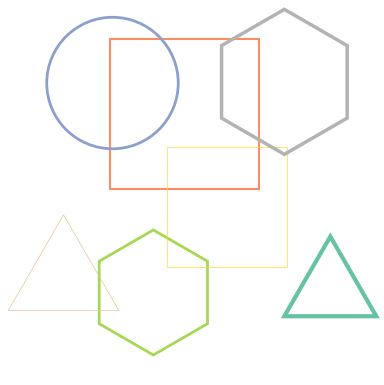[{"shape": "triangle", "thickness": 3, "radius": 0.69, "center": [0.858, 0.248]}, {"shape": "square", "thickness": 1.5, "radius": 0.97, "center": [0.479, 0.703]}, {"shape": "circle", "thickness": 2, "radius": 0.85, "center": [0.292, 0.784]}, {"shape": "hexagon", "thickness": 2, "radius": 0.81, "center": [0.398, 0.24]}, {"shape": "square", "thickness": 0.5, "radius": 0.78, "center": [0.59, 0.462]}, {"shape": "triangle", "thickness": 0.5, "radius": 0.83, "center": [0.165, 0.277]}, {"shape": "hexagon", "thickness": 2.5, "radius": 0.94, "center": [0.739, 0.787]}]